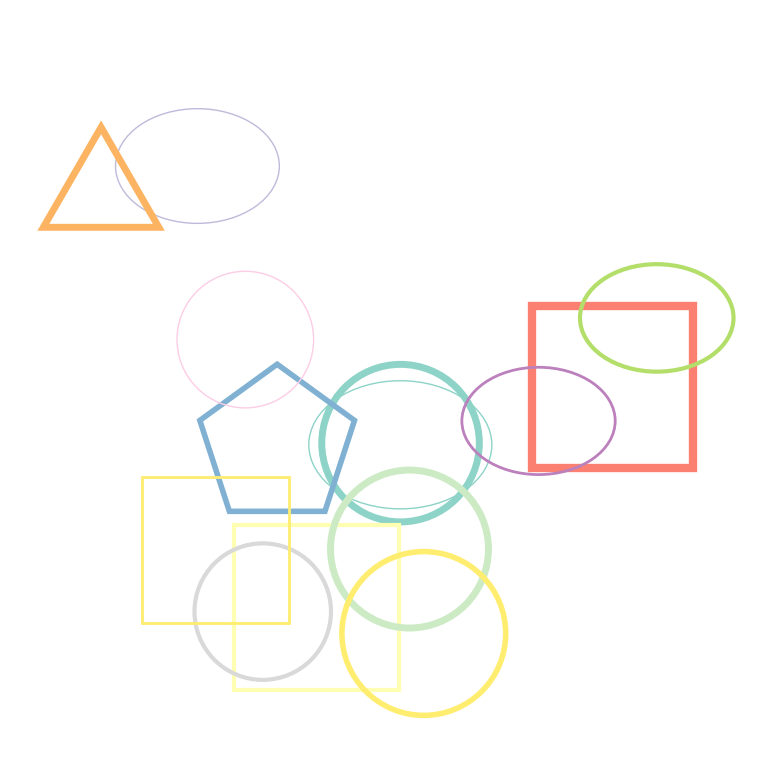[{"shape": "oval", "thickness": 0.5, "radius": 0.59, "center": [0.52, 0.422]}, {"shape": "circle", "thickness": 2.5, "radius": 0.51, "center": [0.52, 0.425]}, {"shape": "square", "thickness": 1.5, "radius": 0.54, "center": [0.411, 0.211]}, {"shape": "oval", "thickness": 0.5, "radius": 0.53, "center": [0.256, 0.784]}, {"shape": "square", "thickness": 3, "radius": 0.53, "center": [0.795, 0.497]}, {"shape": "pentagon", "thickness": 2, "radius": 0.53, "center": [0.36, 0.421]}, {"shape": "triangle", "thickness": 2.5, "radius": 0.43, "center": [0.131, 0.748]}, {"shape": "oval", "thickness": 1.5, "radius": 0.5, "center": [0.853, 0.587]}, {"shape": "circle", "thickness": 0.5, "radius": 0.44, "center": [0.319, 0.559]}, {"shape": "circle", "thickness": 1.5, "radius": 0.44, "center": [0.341, 0.206]}, {"shape": "oval", "thickness": 1, "radius": 0.5, "center": [0.699, 0.453]}, {"shape": "circle", "thickness": 2.5, "radius": 0.51, "center": [0.532, 0.287]}, {"shape": "square", "thickness": 1, "radius": 0.48, "center": [0.28, 0.286]}, {"shape": "circle", "thickness": 2, "radius": 0.53, "center": [0.55, 0.177]}]